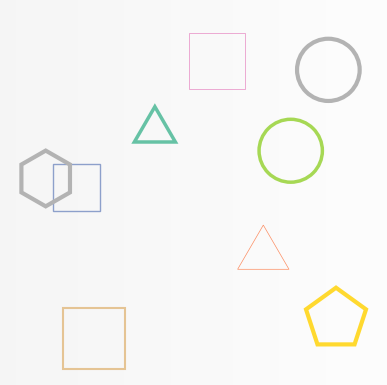[{"shape": "triangle", "thickness": 2.5, "radius": 0.31, "center": [0.4, 0.662]}, {"shape": "triangle", "thickness": 0.5, "radius": 0.38, "center": [0.68, 0.339]}, {"shape": "square", "thickness": 1, "radius": 0.3, "center": [0.197, 0.513]}, {"shape": "square", "thickness": 0.5, "radius": 0.36, "center": [0.56, 0.841]}, {"shape": "circle", "thickness": 2.5, "radius": 0.41, "center": [0.75, 0.608]}, {"shape": "pentagon", "thickness": 3, "radius": 0.41, "center": [0.867, 0.171]}, {"shape": "square", "thickness": 1.5, "radius": 0.4, "center": [0.243, 0.121]}, {"shape": "circle", "thickness": 3, "radius": 0.4, "center": [0.847, 0.819]}, {"shape": "hexagon", "thickness": 3, "radius": 0.36, "center": [0.118, 0.536]}]